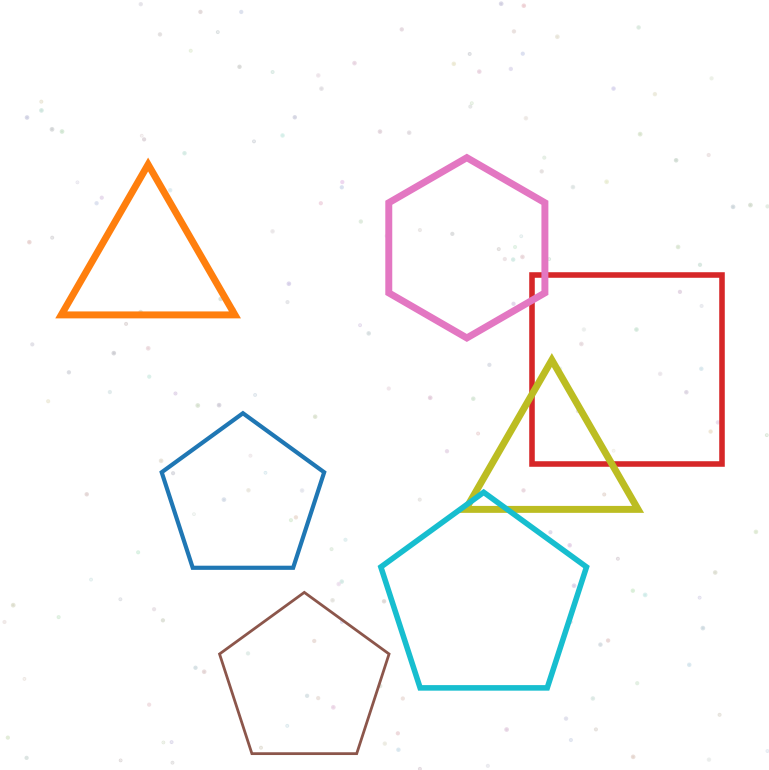[{"shape": "pentagon", "thickness": 1.5, "radius": 0.55, "center": [0.315, 0.352]}, {"shape": "triangle", "thickness": 2.5, "radius": 0.65, "center": [0.192, 0.656]}, {"shape": "square", "thickness": 2, "radius": 0.62, "center": [0.815, 0.52]}, {"shape": "pentagon", "thickness": 1, "radius": 0.58, "center": [0.395, 0.115]}, {"shape": "hexagon", "thickness": 2.5, "radius": 0.59, "center": [0.606, 0.678]}, {"shape": "triangle", "thickness": 2.5, "radius": 0.65, "center": [0.717, 0.403]}, {"shape": "pentagon", "thickness": 2, "radius": 0.7, "center": [0.628, 0.22]}]